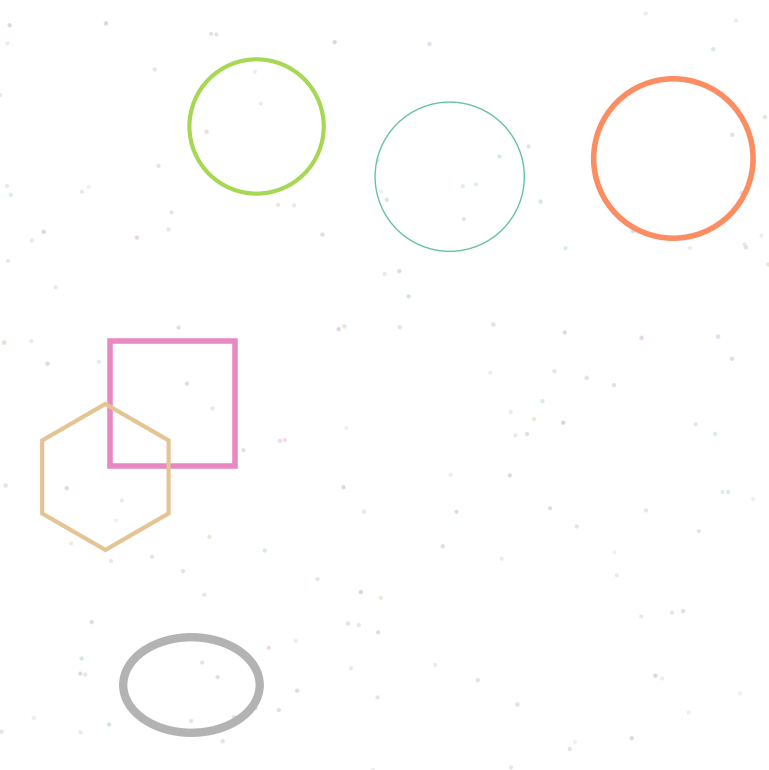[{"shape": "circle", "thickness": 0.5, "radius": 0.48, "center": [0.584, 0.771]}, {"shape": "circle", "thickness": 2, "radius": 0.52, "center": [0.874, 0.794]}, {"shape": "square", "thickness": 2, "radius": 0.41, "center": [0.224, 0.476]}, {"shape": "circle", "thickness": 1.5, "radius": 0.44, "center": [0.333, 0.836]}, {"shape": "hexagon", "thickness": 1.5, "radius": 0.47, "center": [0.137, 0.381]}, {"shape": "oval", "thickness": 3, "radius": 0.44, "center": [0.249, 0.11]}]